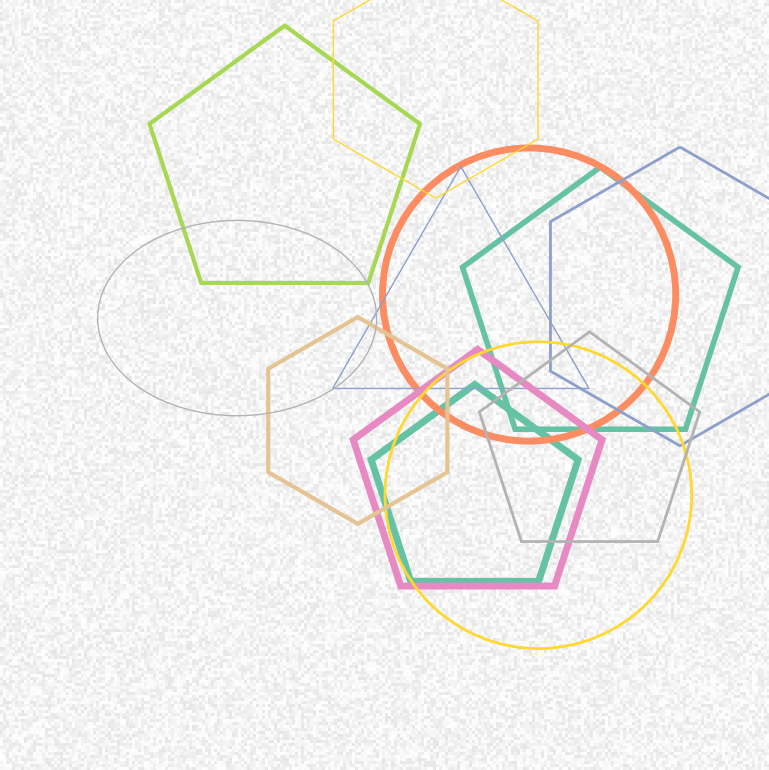[{"shape": "pentagon", "thickness": 2, "radius": 0.94, "center": [0.78, 0.595]}, {"shape": "pentagon", "thickness": 2.5, "radius": 0.71, "center": [0.616, 0.359]}, {"shape": "circle", "thickness": 2.5, "radius": 0.95, "center": [0.687, 0.617]}, {"shape": "hexagon", "thickness": 1, "radius": 0.97, "center": [0.883, 0.615]}, {"shape": "triangle", "thickness": 0.5, "radius": 0.96, "center": [0.598, 0.592]}, {"shape": "pentagon", "thickness": 2.5, "radius": 0.85, "center": [0.62, 0.376]}, {"shape": "pentagon", "thickness": 1.5, "radius": 0.92, "center": [0.37, 0.782]}, {"shape": "circle", "thickness": 1, "radius": 1.0, "center": [0.699, 0.357]}, {"shape": "hexagon", "thickness": 0.5, "radius": 0.77, "center": [0.566, 0.896]}, {"shape": "hexagon", "thickness": 1.5, "radius": 0.67, "center": [0.465, 0.454]}, {"shape": "oval", "thickness": 0.5, "radius": 0.91, "center": [0.308, 0.587]}, {"shape": "pentagon", "thickness": 1, "radius": 0.75, "center": [0.766, 0.418]}]